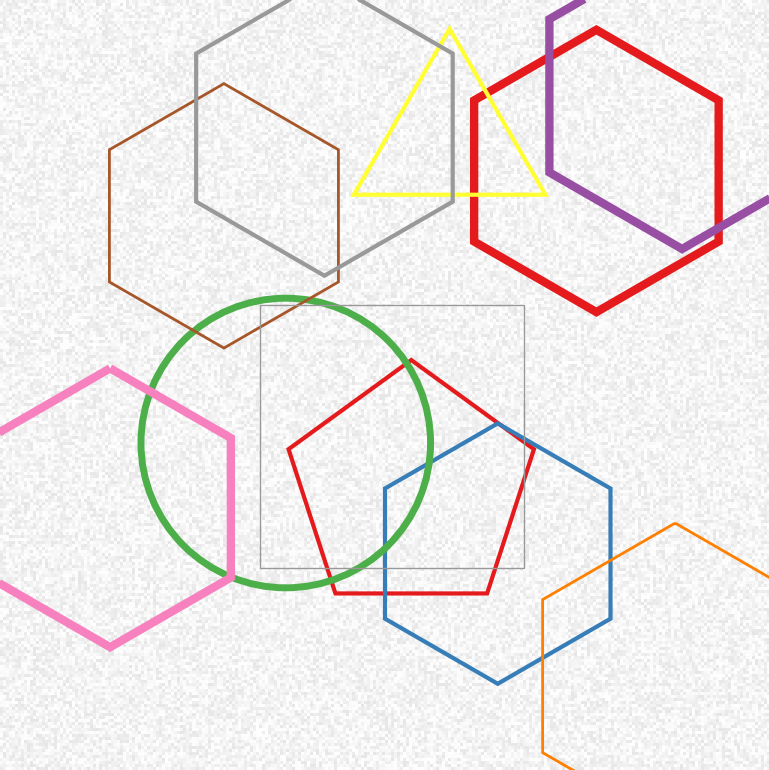[{"shape": "pentagon", "thickness": 1.5, "radius": 0.84, "center": [0.534, 0.365]}, {"shape": "hexagon", "thickness": 3, "radius": 0.92, "center": [0.775, 0.778]}, {"shape": "hexagon", "thickness": 1.5, "radius": 0.85, "center": [0.646, 0.281]}, {"shape": "circle", "thickness": 2.5, "radius": 0.94, "center": [0.371, 0.425]}, {"shape": "hexagon", "thickness": 3, "radius": 0.99, "center": [0.886, 0.876]}, {"shape": "hexagon", "thickness": 1, "radius": 0.99, "center": [0.877, 0.122]}, {"shape": "triangle", "thickness": 1.5, "radius": 0.72, "center": [0.584, 0.819]}, {"shape": "hexagon", "thickness": 1, "radius": 0.86, "center": [0.291, 0.72]}, {"shape": "hexagon", "thickness": 3, "radius": 0.91, "center": [0.143, 0.341]}, {"shape": "square", "thickness": 0.5, "radius": 0.86, "center": [0.509, 0.433]}, {"shape": "hexagon", "thickness": 1.5, "radius": 0.96, "center": [0.421, 0.834]}]